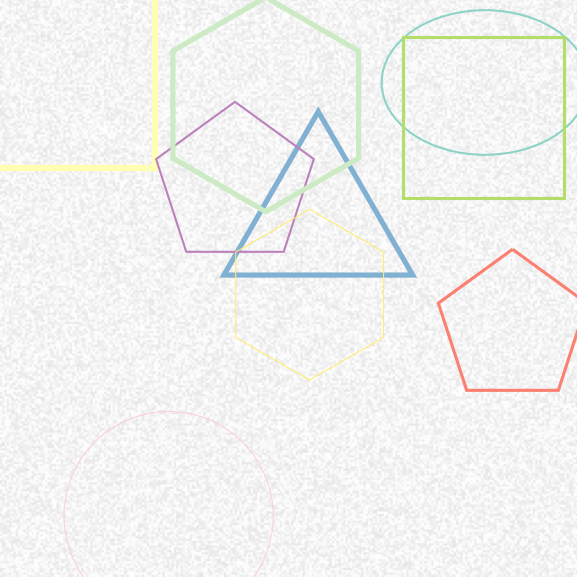[{"shape": "oval", "thickness": 1, "radius": 0.89, "center": [0.84, 0.856]}, {"shape": "square", "thickness": 3, "radius": 0.8, "center": [0.108, 0.869]}, {"shape": "pentagon", "thickness": 1.5, "radius": 0.68, "center": [0.888, 0.432]}, {"shape": "triangle", "thickness": 2.5, "radius": 0.94, "center": [0.551, 0.617]}, {"shape": "square", "thickness": 1.5, "radius": 0.7, "center": [0.838, 0.795]}, {"shape": "circle", "thickness": 0.5, "radius": 0.91, "center": [0.292, 0.105]}, {"shape": "pentagon", "thickness": 1, "radius": 0.72, "center": [0.407, 0.679]}, {"shape": "hexagon", "thickness": 2.5, "radius": 0.93, "center": [0.46, 0.818]}, {"shape": "hexagon", "thickness": 0.5, "radius": 0.74, "center": [0.536, 0.489]}]